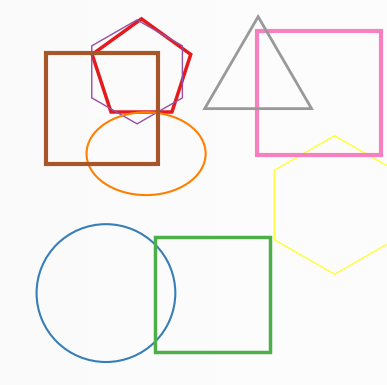[{"shape": "pentagon", "thickness": 2.5, "radius": 0.67, "center": [0.365, 0.817]}, {"shape": "circle", "thickness": 1.5, "radius": 0.9, "center": [0.273, 0.239]}, {"shape": "square", "thickness": 2.5, "radius": 0.75, "center": [0.548, 0.235]}, {"shape": "hexagon", "thickness": 1, "radius": 0.68, "center": [0.354, 0.813]}, {"shape": "oval", "thickness": 1.5, "radius": 0.77, "center": [0.377, 0.601]}, {"shape": "hexagon", "thickness": 1, "radius": 0.9, "center": [0.863, 0.468]}, {"shape": "square", "thickness": 3, "radius": 0.72, "center": [0.263, 0.718]}, {"shape": "square", "thickness": 3, "radius": 0.8, "center": [0.823, 0.759]}, {"shape": "triangle", "thickness": 2, "radius": 0.8, "center": [0.666, 0.797]}]